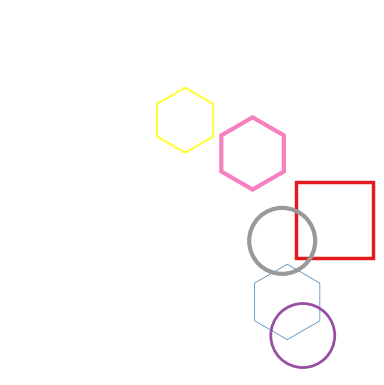[{"shape": "square", "thickness": 2.5, "radius": 0.5, "center": [0.869, 0.429]}, {"shape": "hexagon", "thickness": 0.5, "radius": 0.49, "center": [0.746, 0.216]}, {"shape": "circle", "thickness": 2, "radius": 0.42, "center": [0.786, 0.129]}, {"shape": "hexagon", "thickness": 1.5, "radius": 0.42, "center": [0.481, 0.688]}, {"shape": "hexagon", "thickness": 3, "radius": 0.47, "center": [0.656, 0.601]}, {"shape": "circle", "thickness": 3, "radius": 0.43, "center": [0.733, 0.374]}]